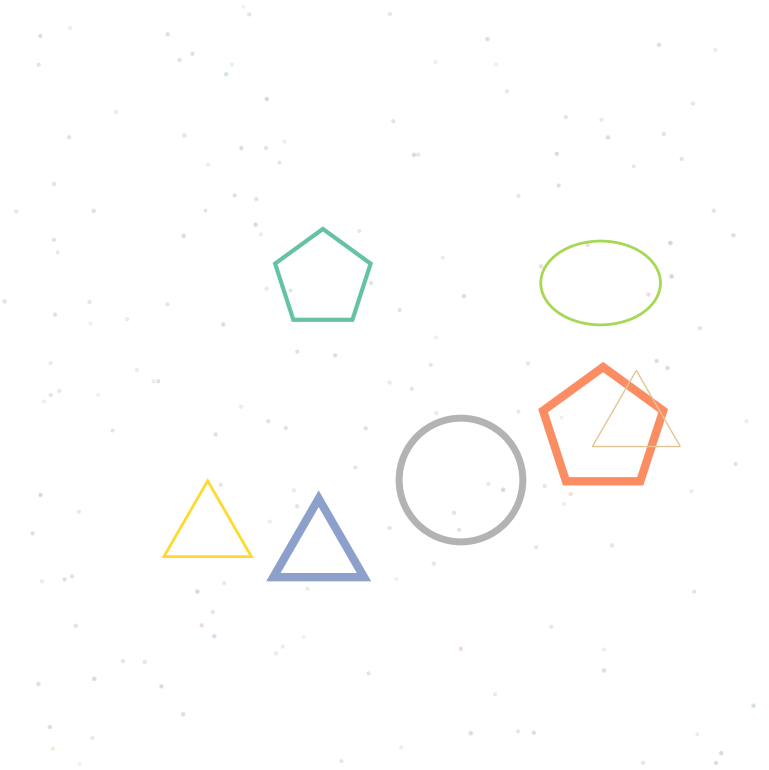[{"shape": "pentagon", "thickness": 1.5, "radius": 0.33, "center": [0.419, 0.637]}, {"shape": "pentagon", "thickness": 3, "radius": 0.41, "center": [0.783, 0.441]}, {"shape": "triangle", "thickness": 3, "radius": 0.34, "center": [0.414, 0.284]}, {"shape": "oval", "thickness": 1, "radius": 0.39, "center": [0.78, 0.633]}, {"shape": "triangle", "thickness": 1, "radius": 0.33, "center": [0.27, 0.31]}, {"shape": "triangle", "thickness": 0.5, "radius": 0.33, "center": [0.826, 0.453]}, {"shape": "circle", "thickness": 2.5, "radius": 0.4, "center": [0.599, 0.377]}]